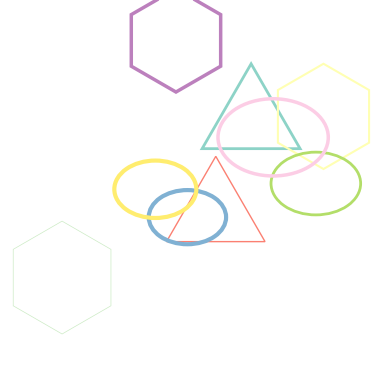[{"shape": "triangle", "thickness": 2, "radius": 0.73, "center": [0.652, 0.687]}, {"shape": "hexagon", "thickness": 1.5, "radius": 0.68, "center": [0.84, 0.698]}, {"shape": "triangle", "thickness": 1, "radius": 0.74, "center": [0.56, 0.446]}, {"shape": "oval", "thickness": 3, "radius": 0.5, "center": [0.487, 0.436]}, {"shape": "oval", "thickness": 2, "radius": 0.58, "center": [0.82, 0.523]}, {"shape": "oval", "thickness": 2.5, "radius": 0.72, "center": [0.709, 0.643]}, {"shape": "hexagon", "thickness": 2.5, "radius": 0.67, "center": [0.457, 0.895]}, {"shape": "hexagon", "thickness": 0.5, "radius": 0.73, "center": [0.161, 0.279]}, {"shape": "oval", "thickness": 3, "radius": 0.53, "center": [0.403, 0.508]}]